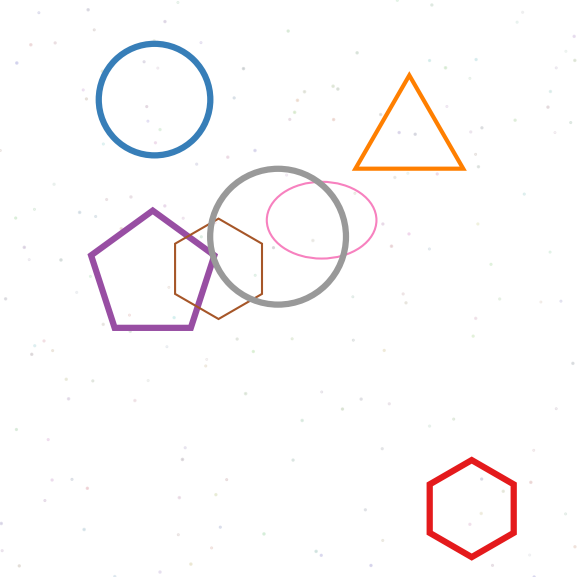[{"shape": "hexagon", "thickness": 3, "radius": 0.42, "center": [0.817, 0.118]}, {"shape": "circle", "thickness": 3, "radius": 0.48, "center": [0.268, 0.827]}, {"shape": "pentagon", "thickness": 3, "radius": 0.56, "center": [0.264, 0.522]}, {"shape": "triangle", "thickness": 2, "radius": 0.54, "center": [0.709, 0.761]}, {"shape": "hexagon", "thickness": 1, "radius": 0.43, "center": [0.378, 0.534]}, {"shape": "oval", "thickness": 1, "radius": 0.47, "center": [0.557, 0.618]}, {"shape": "circle", "thickness": 3, "radius": 0.59, "center": [0.482, 0.589]}]